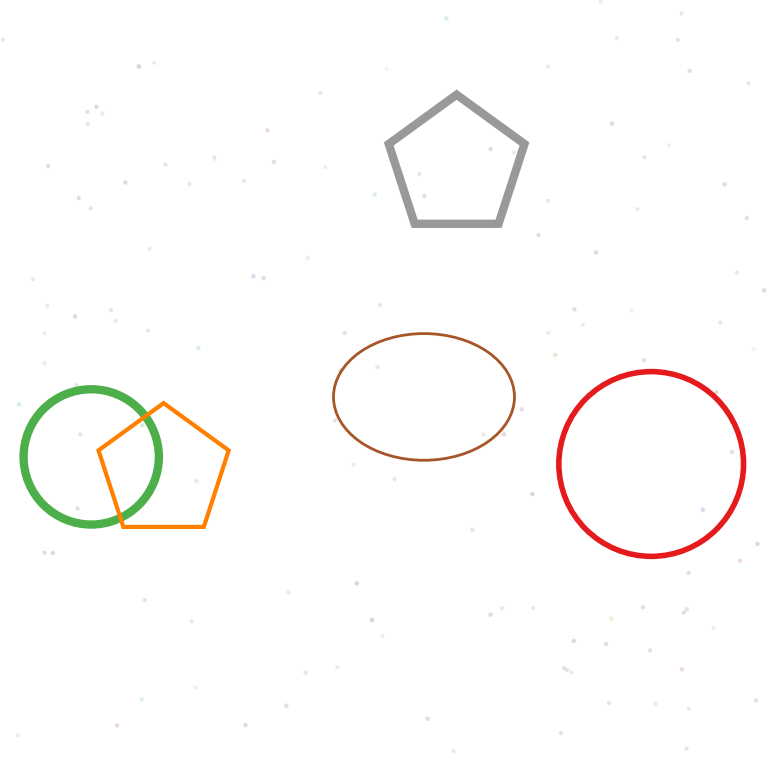[{"shape": "circle", "thickness": 2, "radius": 0.6, "center": [0.846, 0.397]}, {"shape": "circle", "thickness": 3, "radius": 0.44, "center": [0.118, 0.407]}, {"shape": "pentagon", "thickness": 1.5, "radius": 0.44, "center": [0.212, 0.388]}, {"shape": "oval", "thickness": 1, "radius": 0.59, "center": [0.551, 0.485]}, {"shape": "pentagon", "thickness": 3, "radius": 0.46, "center": [0.593, 0.784]}]